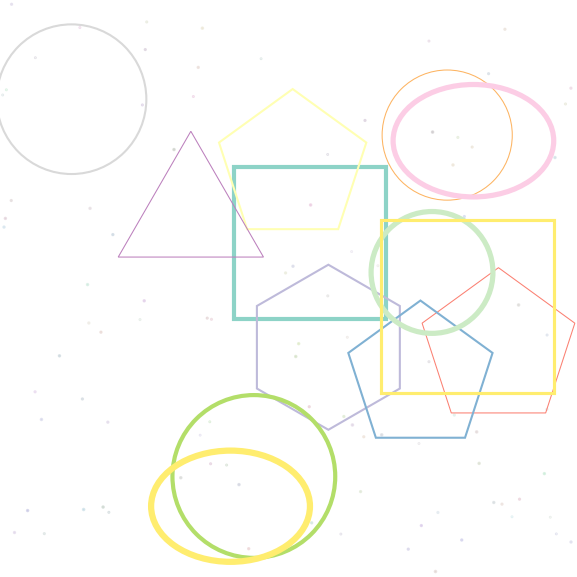[{"shape": "square", "thickness": 2, "radius": 0.66, "center": [0.536, 0.579]}, {"shape": "pentagon", "thickness": 1, "radius": 0.67, "center": [0.507, 0.711]}, {"shape": "hexagon", "thickness": 1, "radius": 0.71, "center": [0.569, 0.398]}, {"shape": "pentagon", "thickness": 0.5, "radius": 0.7, "center": [0.863, 0.397]}, {"shape": "pentagon", "thickness": 1, "radius": 0.66, "center": [0.728, 0.347]}, {"shape": "circle", "thickness": 0.5, "radius": 0.56, "center": [0.774, 0.765]}, {"shape": "circle", "thickness": 2, "radius": 0.7, "center": [0.44, 0.174]}, {"shape": "oval", "thickness": 2.5, "radius": 0.7, "center": [0.82, 0.755]}, {"shape": "circle", "thickness": 1, "radius": 0.65, "center": [0.124, 0.827]}, {"shape": "triangle", "thickness": 0.5, "radius": 0.73, "center": [0.33, 0.627]}, {"shape": "circle", "thickness": 2.5, "radius": 0.53, "center": [0.748, 0.527]}, {"shape": "square", "thickness": 1.5, "radius": 0.75, "center": [0.809, 0.468]}, {"shape": "oval", "thickness": 3, "radius": 0.69, "center": [0.399, 0.123]}]